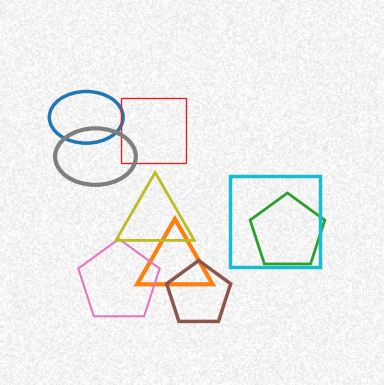[{"shape": "oval", "thickness": 2.5, "radius": 0.48, "center": [0.224, 0.695]}, {"shape": "triangle", "thickness": 3, "radius": 0.57, "center": [0.454, 0.318]}, {"shape": "pentagon", "thickness": 2, "radius": 0.51, "center": [0.747, 0.397]}, {"shape": "square", "thickness": 1, "radius": 0.42, "center": [0.399, 0.661]}, {"shape": "pentagon", "thickness": 2.5, "radius": 0.44, "center": [0.516, 0.236]}, {"shape": "pentagon", "thickness": 1.5, "radius": 0.56, "center": [0.309, 0.268]}, {"shape": "oval", "thickness": 3, "radius": 0.52, "center": [0.248, 0.593]}, {"shape": "triangle", "thickness": 2, "radius": 0.59, "center": [0.403, 0.434]}, {"shape": "square", "thickness": 2.5, "radius": 0.59, "center": [0.714, 0.425]}]